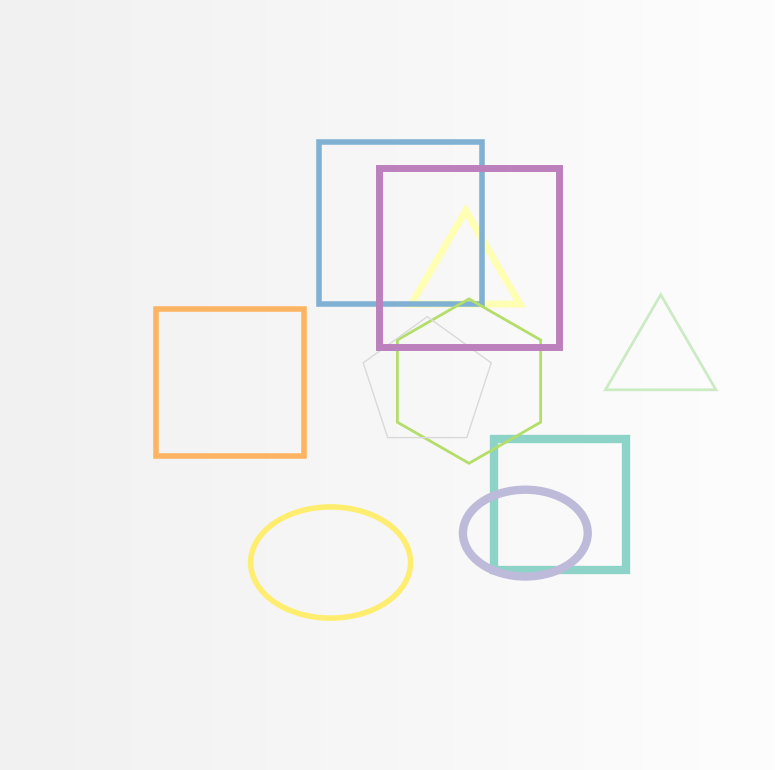[{"shape": "square", "thickness": 3, "radius": 0.43, "center": [0.723, 0.345]}, {"shape": "triangle", "thickness": 2.5, "radius": 0.4, "center": [0.601, 0.646]}, {"shape": "oval", "thickness": 3, "radius": 0.4, "center": [0.678, 0.308]}, {"shape": "square", "thickness": 2, "radius": 0.52, "center": [0.517, 0.71]}, {"shape": "square", "thickness": 2, "radius": 0.48, "center": [0.297, 0.503]}, {"shape": "hexagon", "thickness": 1, "radius": 0.53, "center": [0.605, 0.505]}, {"shape": "pentagon", "thickness": 0.5, "radius": 0.43, "center": [0.551, 0.502]}, {"shape": "square", "thickness": 2.5, "radius": 0.58, "center": [0.606, 0.666]}, {"shape": "triangle", "thickness": 1, "radius": 0.41, "center": [0.853, 0.535]}, {"shape": "oval", "thickness": 2, "radius": 0.52, "center": [0.427, 0.269]}]